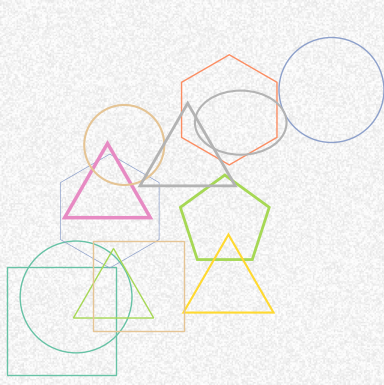[{"shape": "circle", "thickness": 1, "radius": 0.73, "center": [0.198, 0.229]}, {"shape": "square", "thickness": 1, "radius": 0.7, "center": [0.16, 0.166]}, {"shape": "hexagon", "thickness": 1, "radius": 0.72, "center": [0.596, 0.715]}, {"shape": "hexagon", "thickness": 0.5, "radius": 0.74, "center": [0.285, 0.452]}, {"shape": "circle", "thickness": 1, "radius": 0.68, "center": [0.861, 0.766]}, {"shape": "triangle", "thickness": 2.5, "radius": 0.64, "center": [0.279, 0.499]}, {"shape": "triangle", "thickness": 1, "radius": 0.6, "center": [0.295, 0.234]}, {"shape": "pentagon", "thickness": 2, "radius": 0.61, "center": [0.584, 0.424]}, {"shape": "triangle", "thickness": 1.5, "radius": 0.68, "center": [0.593, 0.256]}, {"shape": "circle", "thickness": 1.5, "radius": 0.52, "center": [0.323, 0.623]}, {"shape": "square", "thickness": 1, "radius": 0.59, "center": [0.359, 0.257]}, {"shape": "triangle", "thickness": 2, "radius": 0.72, "center": [0.487, 0.589]}, {"shape": "oval", "thickness": 1.5, "radius": 0.59, "center": [0.625, 0.681]}]